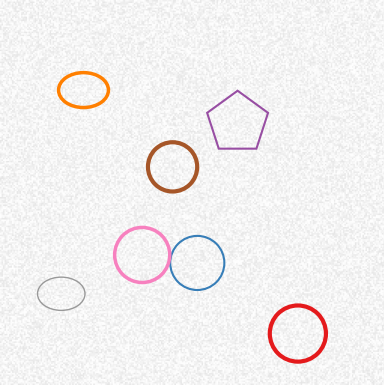[{"shape": "circle", "thickness": 3, "radius": 0.36, "center": [0.774, 0.134]}, {"shape": "circle", "thickness": 1.5, "radius": 0.35, "center": [0.512, 0.317]}, {"shape": "pentagon", "thickness": 1.5, "radius": 0.42, "center": [0.617, 0.681]}, {"shape": "oval", "thickness": 2.5, "radius": 0.32, "center": [0.217, 0.766]}, {"shape": "circle", "thickness": 3, "radius": 0.32, "center": [0.448, 0.567]}, {"shape": "circle", "thickness": 2.5, "radius": 0.36, "center": [0.369, 0.338]}, {"shape": "oval", "thickness": 1, "radius": 0.31, "center": [0.159, 0.237]}]